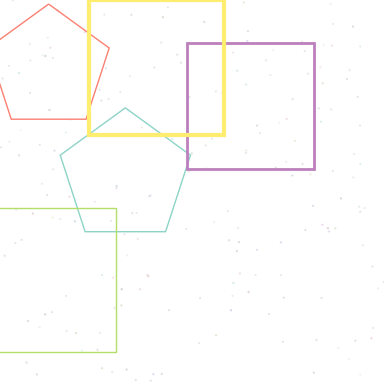[{"shape": "pentagon", "thickness": 1, "radius": 0.89, "center": [0.326, 0.542]}, {"shape": "pentagon", "thickness": 1, "radius": 0.83, "center": [0.126, 0.824]}, {"shape": "square", "thickness": 1, "radius": 0.93, "center": [0.113, 0.274]}, {"shape": "square", "thickness": 2, "radius": 0.82, "center": [0.651, 0.724]}, {"shape": "square", "thickness": 3, "radius": 0.88, "center": [0.406, 0.824]}]